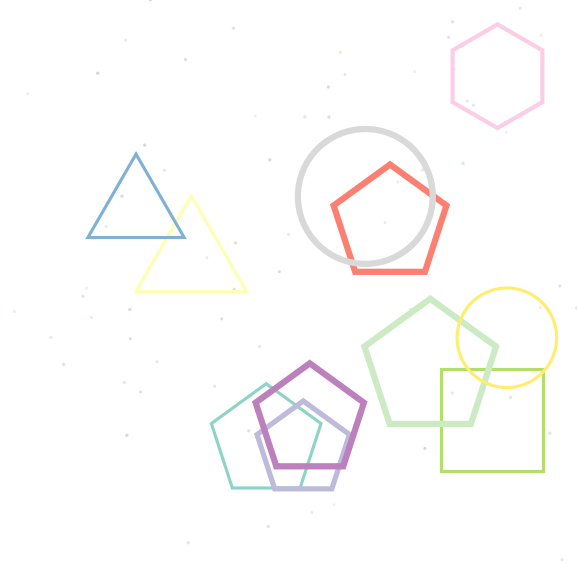[{"shape": "pentagon", "thickness": 1.5, "radius": 0.5, "center": [0.461, 0.235]}, {"shape": "triangle", "thickness": 1.5, "radius": 0.55, "center": [0.331, 0.55]}, {"shape": "pentagon", "thickness": 2.5, "radius": 0.42, "center": [0.525, 0.221]}, {"shape": "pentagon", "thickness": 3, "radius": 0.51, "center": [0.675, 0.612]}, {"shape": "triangle", "thickness": 1.5, "radius": 0.48, "center": [0.236, 0.636]}, {"shape": "square", "thickness": 1.5, "radius": 0.44, "center": [0.852, 0.272]}, {"shape": "hexagon", "thickness": 2, "radius": 0.45, "center": [0.861, 0.867]}, {"shape": "circle", "thickness": 3, "radius": 0.58, "center": [0.633, 0.659]}, {"shape": "pentagon", "thickness": 3, "radius": 0.49, "center": [0.536, 0.271]}, {"shape": "pentagon", "thickness": 3, "radius": 0.6, "center": [0.745, 0.362]}, {"shape": "circle", "thickness": 1.5, "radius": 0.43, "center": [0.878, 0.414]}]